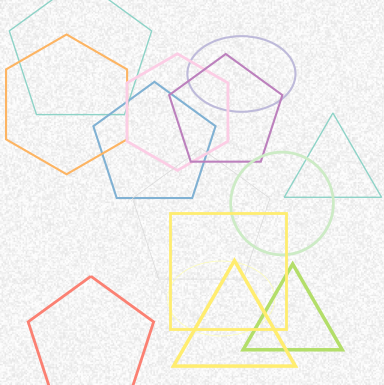[{"shape": "pentagon", "thickness": 1, "radius": 0.97, "center": [0.209, 0.86]}, {"shape": "triangle", "thickness": 1, "radius": 0.73, "center": [0.865, 0.561]}, {"shape": "oval", "thickness": 0.5, "radius": 0.7, "center": [0.575, 0.225]}, {"shape": "oval", "thickness": 1.5, "radius": 0.7, "center": [0.627, 0.808]}, {"shape": "pentagon", "thickness": 2, "radius": 0.86, "center": [0.236, 0.111]}, {"shape": "pentagon", "thickness": 1.5, "radius": 0.83, "center": [0.401, 0.621]}, {"shape": "hexagon", "thickness": 1.5, "radius": 0.91, "center": [0.173, 0.729]}, {"shape": "triangle", "thickness": 2.5, "radius": 0.74, "center": [0.76, 0.166]}, {"shape": "hexagon", "thickness": 2, "radius": 0.76, "center": [0.461, 0.709]}, {"shape": "pentagon", "thickness": 0.5, "radius": 0.94, "center": [0.523, 0.427]}, {"shape": "pentagon", "thickness": 1.5, "radius": 0.77, "center": [0.586, 0.705]}, {"shape": "circle", "thickness": 2, "radius": 0.67, "center": [0.733, 0.471]}, {"shape": "triangle", "thickness": 2.5, "radius": 0.91, "center": [0.609, 0.14]}, {"shape": "square", "thickness": 2, "radius": 0.75, "center": [0.592, 0.296]}]